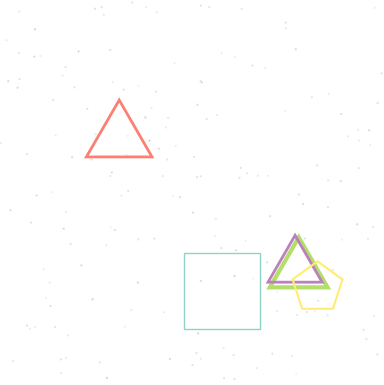[{"shape": "square", "thickness": 1, "radius": 0.49, "center": [0.577, 0.245]}, {"shape": "triangle", "thickness": 2, "radius": 0.49, "center": [0.31, 0.642]}, {"shape": "triangle", "thickness": 3, "radius": 0.43, "center": [0.776, 0.297]}, {"shape": "triangle", "thickness": 2, "radius": 0.41, "center": [0.766, 0.308]}, {"shape": "pentagon", "thickness": 1.5, "radius": 0.34, "center": [0.825, 0.253]}]